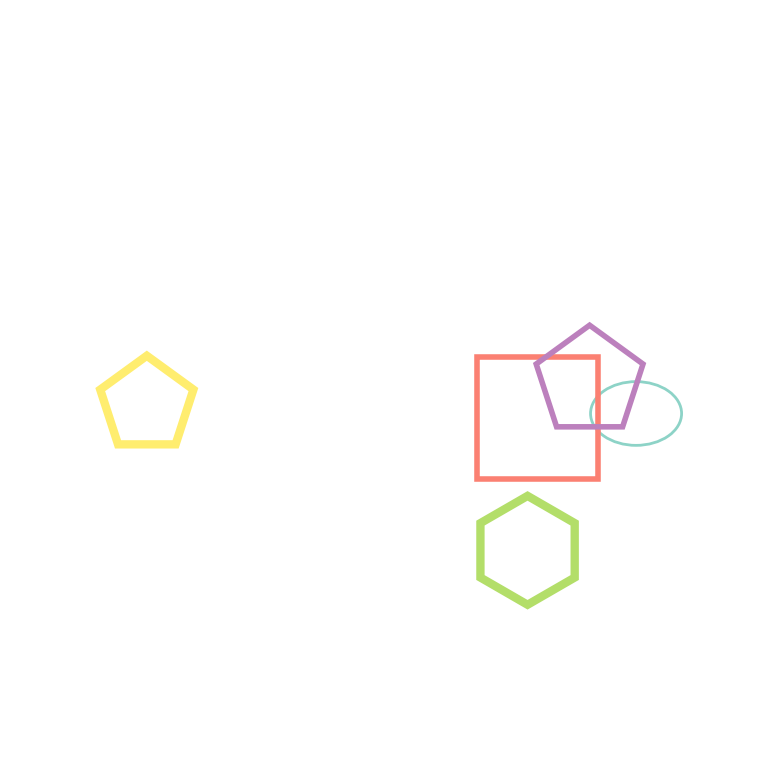[{"shape": "oval", "thickness": 1, "radius": 0.3, "center": [0.826, 0.463]}, {"shape": "square", "thickness": 2, "radius": 0.39, "center": [0.698, 0.457]}, {"shape": "hexagon", "thickness": 3, "radius": 0.35, "center": [0.685, 0.285]}, {"shape": "pentagon", "thickness": 2, "radius": 0.36, "center": [0.766, 0.505]}, {"shape": "pentagon", "thickness": 3, "radius": 0.32, "center": [0.191, 0.474]}]